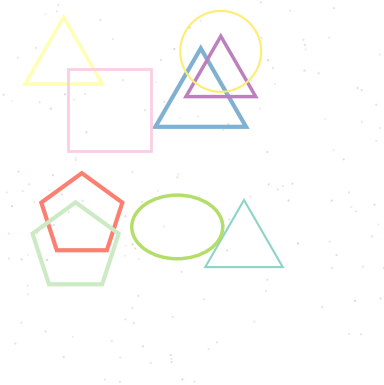[{"shape": "triangle", "thickness": 1.5, "radius": 0.58, "center": [0.634, 0.364]}, {"shape": "triangle", "thickness": 2.5, "radius": 0.58, "center": [0.165, 0.839]}, {"shape": "pentagon", "thickness": 3, "radius": 0.55, "center": [0.213, 0.44]}, {"shape": "triangle", "thickness": 3, "radius": 0.68, "center": [0.521, 0.739]}, {"shape": "oval", "thickness": 2.5, "radius": 0.59, "center": [0.46, 0.411]}, {"shape": "square", "thickness": 2, "radius": 0.54, "center": [0.284, 0.715]}, {"shape": "triangle", "thickness": 2.5, "radius": 0.52, "center": [0.574, 0.801]}, {"shape": "pentagon", "thickness": 3, "radius": 0.59, "center": [0.196, 0.357]}, {"shape": "circle", "thickness": 1.5, "radius": 0.53, "center": [0.573, 0.867]}]